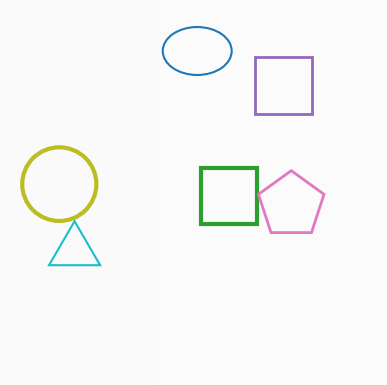[{"shape": "oval", "thickness": 1.5, "radius": 0.44, "center": [0.509, 0.868]}, {"shape": "square", "thickness": 3, "radius": 0.36, "center": [0.591, 0.491]}, {"shape": "square", "thickness": 2, "radius": 0.37, "center": [0.732, 0.777]}, {"shape": "pentagon", "thickness": 2, "radius": 0.44, "center": [0.752, 0.468]}, {"shape": "circle", "thickness": 3, "radius": 0.48, "center": [0.153, 0.522]}, {"shape": "triangle", "thickness": 1.5, "radius": 0.38, "center": [0.192, 0.349]}]